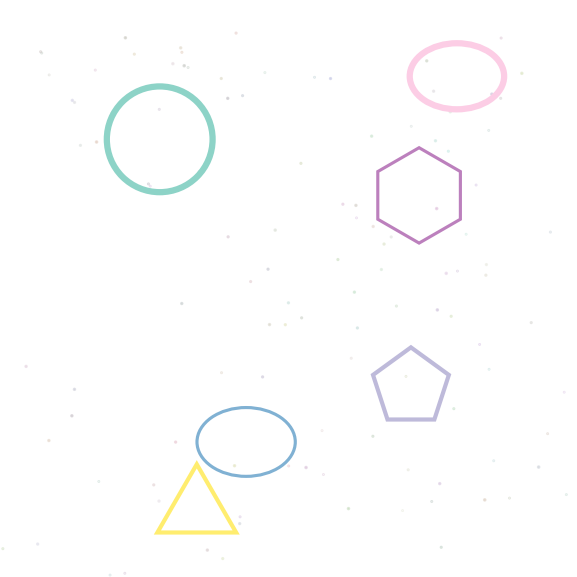[{"shape": "circle", "thickness": 3, "radius": 0.46, "center": [0.277, 0.758]}, {"shape": "pentagon", "thickness": 2, "radius": 0.35, "center": [0.712, 0.329]}, {"shape": "oval", "thickness": 1.5, "radius": 0.43, "center": [0.426, 0.234]}, {"shape": "oval", "thickness": 3, "radius": 0.41, "center": [0.791, 0.867]}, {"shape": "hexagon", "thickness": 1.5, "radius": 0.41, "center": [0.726, 0.661]}, {"shape": "triangle", "thickness": 2, "radius": 0.39, "center": [0.341, 0.116]}]